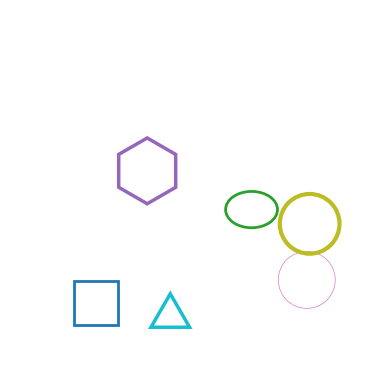[{"shape": "square", "thickness": 2, "radius": 0.29, "center": [0.249, 0.213]}, {"shape": "oval", "thickness": 2, "radius": 0.34, "center": [0.653, 0.456]}, {"shape": "hexagon", "thickness": 2.5, "radius": 0.43, "center": [0.382, 0.556]}, {"shape": "circle", "thickness": 0.5, "radius": 0.37, "center": [0.797, 0.273]}, {"shape": "circle", "thickness": 3, "radius": 0.39, "center": [0.804, 0.419]}, {"shape": "triangle", "thickness": 2.5, "radius": 0.29, "center": [0.442, 0.179]}]